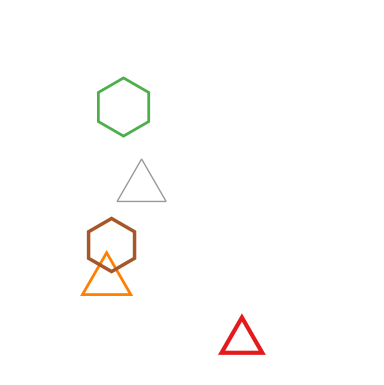[{"shape": "triangle", "thickness": 3, "radius": 0.31, "center": [0.628, 0.114]}, {"shape": "hexagon", "thickness": 2, "radius": 0.38, "center": [0.321, 0.722]}, {"shape": "triangle", "thickness": 2, "radius": 0.36, "center": [0.277, 0.271]}, {"shape": "hexagon", "thickness": 2.5, "radius": 0.34, "center": [0.29, 0.364]}, {"shape": "triangle", "thickness": 1, "radius": 0.37, "center": [0.368, 0.513]}]